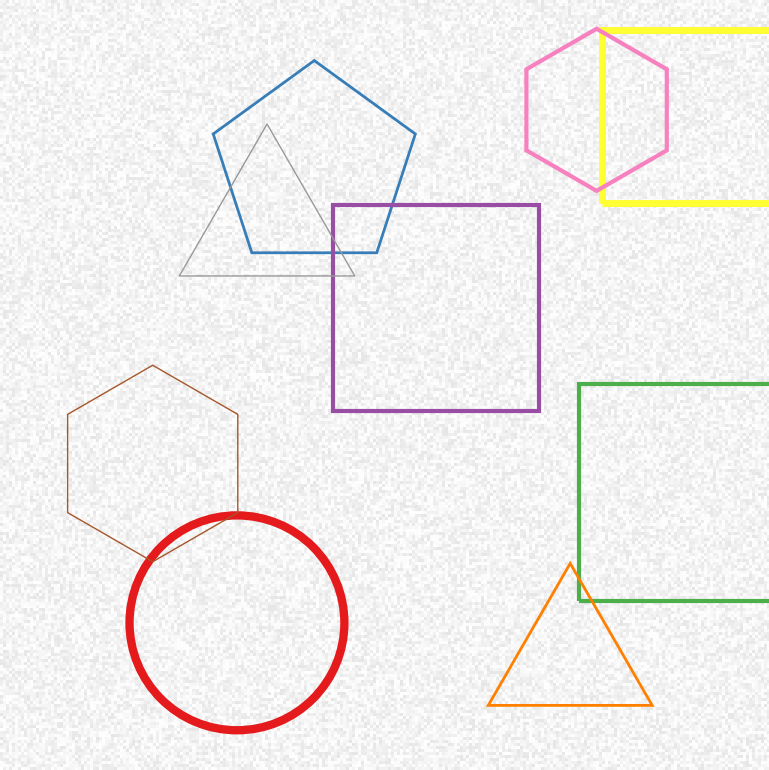[{"shape": "circle", "thickness": 3, "radius": 0.7, "center": [0.308, 0.191]}, {"shape": "pentagon", "thickness": 1, "radius": 0.69, "center": [0.408, 0.783]}, {"shape": "square", "thickness": 1.5, "radius": 0.71, "center": [0.894, 0.36]}, {"shape": "square", "thickness": 1.5, "radius": 0.67, "center": [0.567, 0.6]}, {"shape": "triangle", "thickness": 1, "radius": 0.61, "center": [0.741, 0.145]}, {"shape": "square", "thickness": 2.5, "radius": 0.56, "center": [0.894, 0.849]}, {"shape": "hexagon", "thickness": 0.5, "radius": 0.64, "center": [0.198, 0.398]}, {"shape": "hexagon", "thickness": 1.5, "radius": 0.53, "center": [0.775, 0.857]}, {"shape": "triangle", "thickness": 0.5, "radius": 0.66, "center": [0.347, 0.707]}]